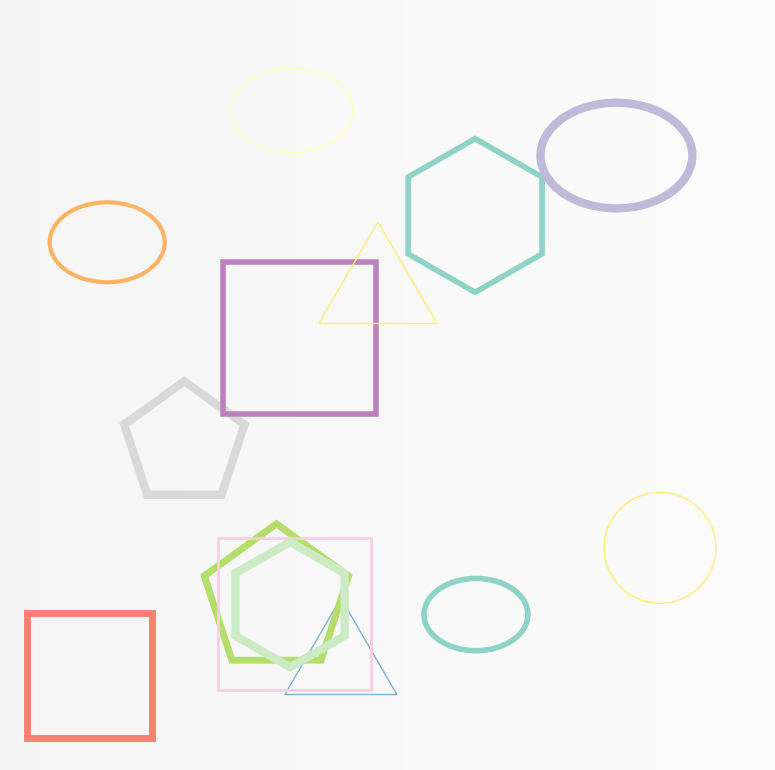[{"shape": "oval", "thickness": 2, "radius": 0.34, "center": [0.614, 0.202]}, {"shape": "hexagon", "thickness": 2, "radius": 0.5, "center": [0.613, 0.72]}, {"shape": "oval", "thickness": 0.5, "radius": 0.39, "center": [0.377, 0.856]}, {"shape": "oval", "thickness": 3, "radius": 0.49, "center": [0.795, 0.798]}, {"shape": "square", "thickness": 2.5, "radius": 0.4, "center": [0.115, 0.123]}, {"shape": "triangle", "thickness": 0.5, "radius": 0.42, "center": [0.44, 0.14]}, {"shape": "oval", "thickness": 1.5, "radius": 0.37, "center": [0.138, 0.685]}, {"shape": "pentagon", "thickness": 2.5, "radius": 0.49, "center": [0.357, 0.222]}, {"shape": "square", "thickness": 1, "radius": 0.49, "center": [0.38, 0.202]}, {"shape": "pentagon", "thickness": 3, "radius": 0.41, "center": [0.238, 0.423]}, {"shape": "square", "thickness": 2, "radius": 0.49, "center": [0.386, 0.561]}, {"shape": "hexagon", "thickness": 3, "radius": 0.41, "center": [0.374, 0.215]}, {"shape": "triangle", "thickness": 0.5, "radius": 0.44, "center": [0.488, 0.624]}, {"shape": "circle", "thickness": 0.5, "radius": 0.36, "center": [0.852, 0.289]}]